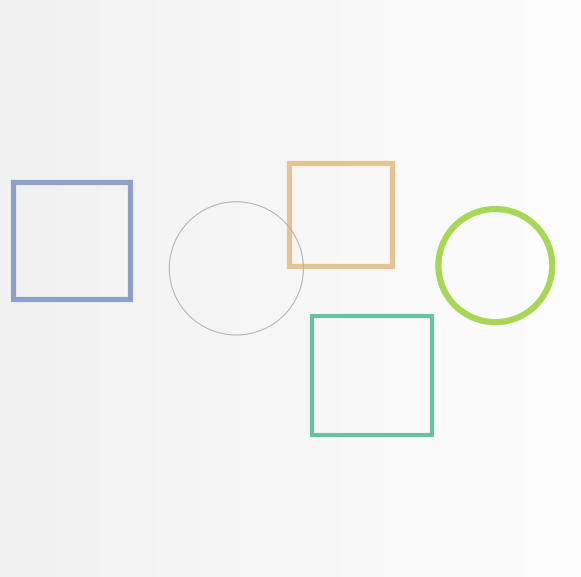[{"shape": "square", "thickness": 2, "radius": 0.52, "center": [0.64, 0.349]}, {"shape": "square", "thickness": 2.5, "radius": 0.5, "center": [0.122, 0.583]}, {"shape": "circle", "thickness": 3, "radius": 0.49, "center": [0.852, 0.539]}, {"shape": "square", "thickness": 2.5, "radius": 0.45, "center": [0.586, 0.627]}, {"shape": "circle", "thickness": 0.5, "radius": 0.58, "center": [0.407, 0.534]}]